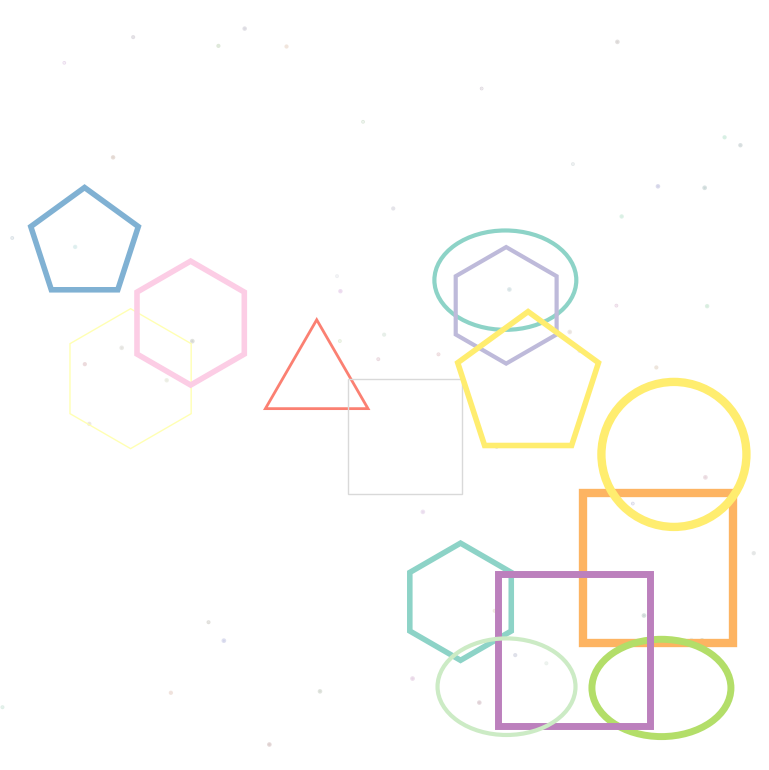[{"shape": "oval", "thickness": 1.5, "radius": 0.46, "center": [0.656, 0.636]}, {"shape": "hexagon", "thickness": 2, "radius": 0.38, "center": [0.598, 0.219]}, {"shape": "hexagon", "thickness": 0.5, "radius": 0.45, "center": [0.17, 0.508]}, {"shape": "hexagon", "thickness": 1.5, "radius": 0.38, "center": [0.657, 0.603]}, {"shape": "triangle", "thickness": 1, "radius": 0.38, "center": [0.411, 0.508]}, {"shape": "pentagon", "thickness": 2, "radius": 0.37, "center": [0.11, 0.683]}, {"shape": "square", "thickness": 3, "radius": 0.49, "center": [0.854, 0.262]}, {"shape": "oval", "thickness": 2.5, "radius": 0.45, "center": [0.859, 0.107]}, {"shape": "hexagon", "thickness": 2, "radius": 0.4, "center": [0.248, 0.58]}, {"shape": "square", "thickness": 0.5, "radius": 0.37, "center": [0.526, 0.433]}, {"shape": "square", "thickness": 2.5, "radius": 0.49, "center": [0.746, 0.156]}, {"shape": "oval", "thickness": 1.5, "radius": 0.45, "center": [0.658, 0.108]}, {"shape": "circle", "thickness": 3, "radius": 0.47, "center": [0.875, 0.41]}, {"shape": "pentagon", "thickness": 2, "radius": 0.48, "center": [0.686, 0.499]}]